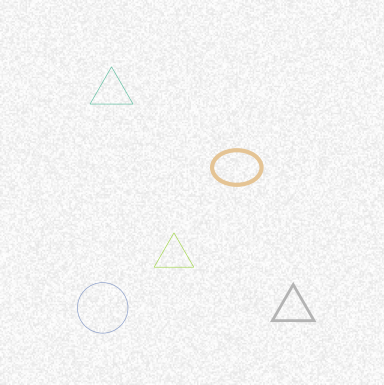[{"shape": "triangle", "thickness": 0.5, "radius": 0.32, "center": [0.29, 0.762]}, {"shape": "circle", "thickness": 0.5, "radius": 0.33, "center": [0.267, 0.2]}, {"shape": "triangle", "thickness": 0.5, "radius": 0.3, "center": [0.452, 0.336]}, {"shape": "oval", "thickness": 3, "radius": 0.32, "center": [0.615, 0.565]}, {"shape": "triangle", "thickness": 2, "radius": 0.31, "center": [0.762, 0.198]}]